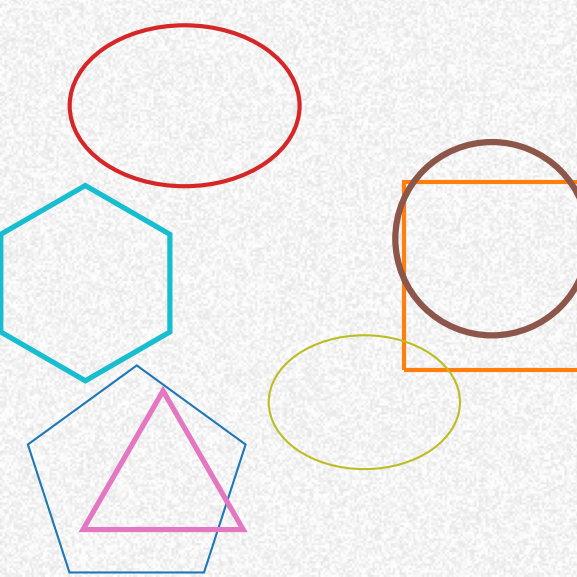[{"shape": "pentagon", "thickness": 1, "radius": 0.99, "center": [0.237, 0.168]}, {"shape": "square", "thickness": 2, "radius": 0.81, "center": [0.862, 0.522]}, {"shape": "oval", "thickness": 2, "radius": 1.0, "center": [0.32, 0.816]}, {"shape": "circle", "thickness": 3, "radius": 0.84, "center": [0.852, 0.586]}, {"shape": "triangle", "thickness": 2.5, "radius": 0.8, "center": [0.282, 0.162]}, {"shape": "oval", "thickness": 1, "radius": 0.83, "center": [0.631, 0.303]}, {"shape": "hexagon", "thickness": 2.5, "radius": 0.85, "center": [0.148, 0.509]}]